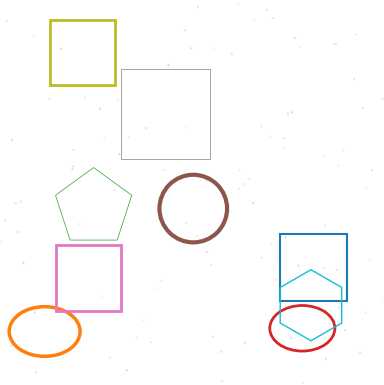[{"shape": "square", "thickness": 1.5, "radius": 0.44, "center": [0.814, 0.304]}, {"shape": "oval", "thickness": 2.5, "radius": 0.46, "center": [0.116, 0.139]}, {"shape": "pentagon", "thickness": 0.5, "radius": 0.52, "center": [0.243, 0.461]}, {"shape": "oval", "thickness": 2, "radius": 0.42, "center": [0.785, 0.147]}, {"shape": "circle", "thickness": 3, "radius": 0.44, "center": [0.502, 0.458]}, {"shape": "square", "thickness": 2, "radius": 0.43, "center": [0.23, 0.278]}, {"shape": "square", "thickness": 0.5, "radius": 0.58, "center": [0.429, 0.704]}, {"shape": "square", "thickness": 2, "radius": 0.42, "center": [0.214, 0.863]}, {"shape": "hexagon", "thickness": 1, "radius": 0.46, "center": [0.808, 0.207]}]